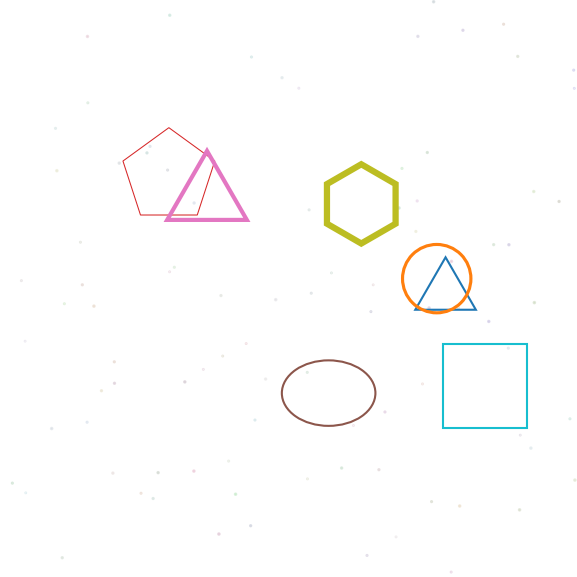[{"shape": "triangle", "thickness": 1, "radius": 0.3, "center": [0.772, 0.493]}, {"shape": "circle", "thickness": 1.5, "radius": 0.3, "center": [0.756, 0.517]}, {"shape": "pentagon", "thickness": 0.5, "radius": 0.42, "center": [0.292, 0.694]}, {"shape": "oval", "thickness": 1, "radius": 0.41, "center": [0.569, 0.318]}, {"shape": "triangle", "thickness": 2, "radius": 0.4, "center": [0.358, 0.658]}, {"shape": "hexagon", "thickness": 3, "radius": 0.34, "center": [0.626, 0.646]}, {"shape": "square", "thickness": 1, "radius": 0.36, "center": [0.839, 0.33]}]